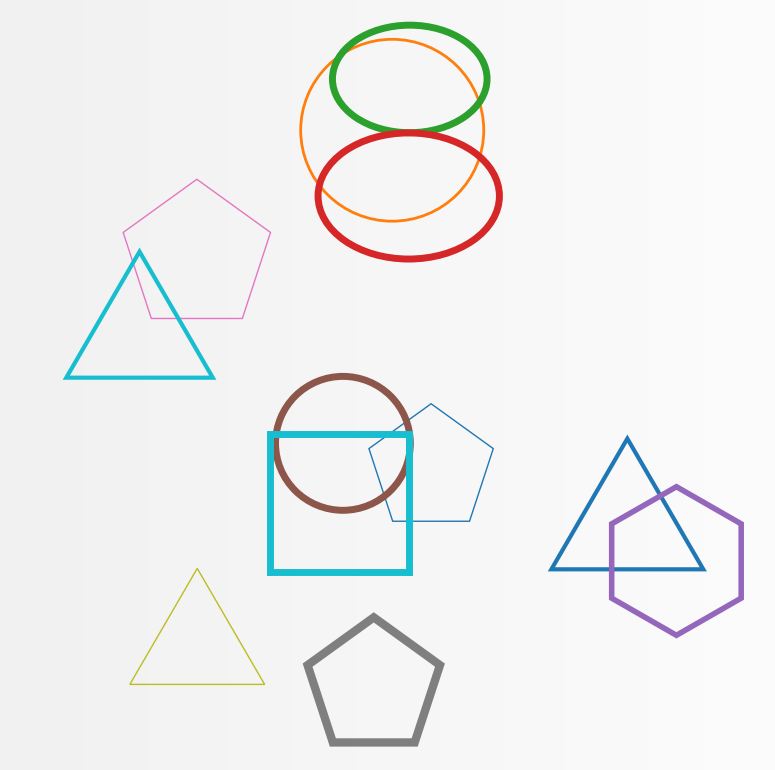[{"shape": "triangle", "thickness": 1.5, "radius": 0.57, "center": [0.809, 0.317]}, {"shape": "pentagon", "thickness": 0.5, "radius": 0.42, "center": [0.556, 0.391]}, {"shape": "circle", "thickness": 1, "radius": 0.59, "center": [0.506, 0.831]}, {"shape": "oval", "thickness": 2.5, "radius": 0.5, "center": [0.529, 0.897]}, {"shape": "oval", "thickness": 2.5, "radius": 0.59, "center": [0.527, 0.745]}, {"shape": "hexagon", "thickness": 2, "radius": 0.48, "center": [0.873, 0.271]}, {"shape": "circle", "thickness": 2.5, "radius": 0.43, "center": [0.442, 0.424]}, {"shape": "pentagon", "thickness": 0.5, "radius": 0.5, "center": [0.254, 0.667]}, {"shape": "pentagon", "thickness": 3, "radius": 0.45, "center": [0.482, 0.108]}, {"shape": "triangle", "thickness": 0.5, "radius": 0.5, "center": [0.255, 0.161]}, {"shape": "square", "thickness": 2.5, "radius": 0.45, "center": [0.438, 0.347]}, {"shape": "triangle", "thickness": 1.5, "radius": 0.55, "center": [0.18, 0.564]}]